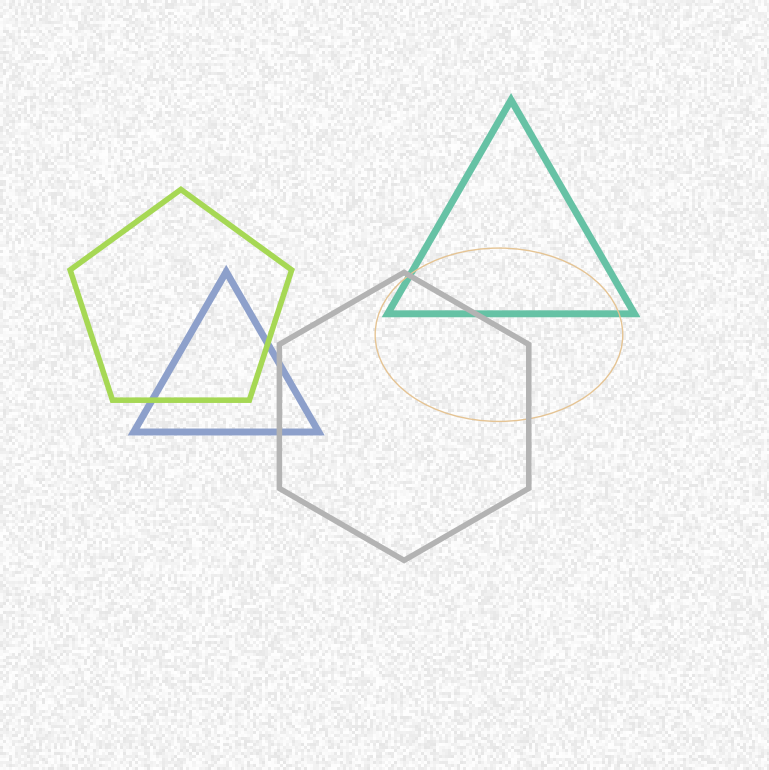[{"shape": "triangle", "thickness": 2.5, "radius": 0.93, "center": [0.664, 0.685]}, {"shape": "triangle", "thickness": 2.5, "radius": 0.69, "center": [0.294, 0.508]}, {"shape": "pentagon", "thickness": 2, "radius": 0.76, "center": [0.235, 0.603]}, {"shape": "oval", "thickness": 0.5, "radius": 0.8, "center": [0.648, 0.565]}, {"shape": "hexagon", "thickness": 2, "radius": 0.93, "center": [0.525, 0.459]}]